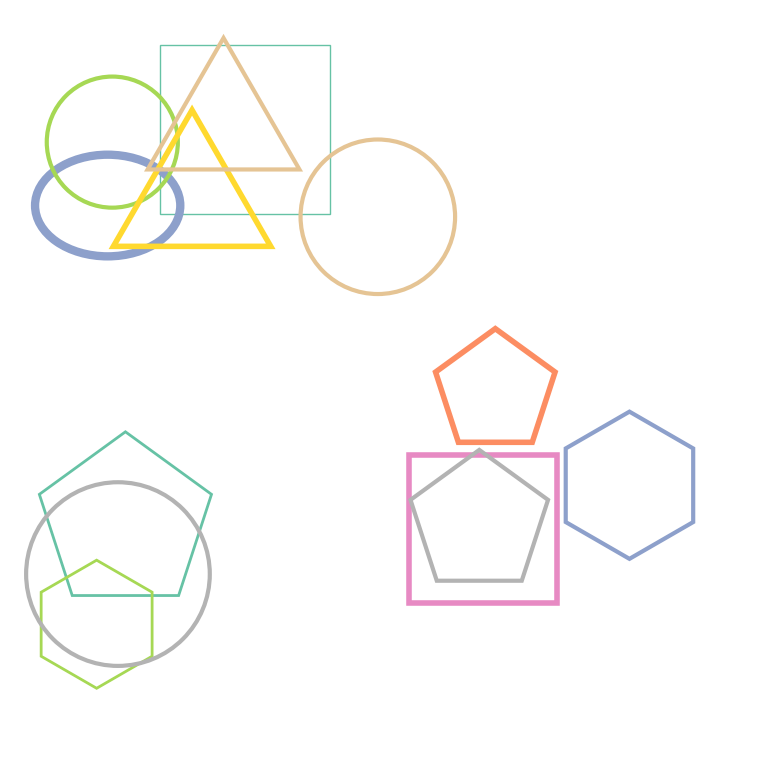[{"shape": "square", "thickness": 0.5, "radius": 0.55, "center": [0.318, 0.832]}, {"shape": "pentagon", "thickness": 1, "radius": 0.59, "center": [0.163, 0.322]}, {"shape": "pentagon", "thickness": 2, "radius": 0.41, "center": [0.643, 0.492]}, {"shape": "hexagon", "thickness": 1.5, "radius": 0.48, "center": [0.817, 0.37]}, {"shape": "oval", "thickness": 3, "radius": 0.47, "center": [0.14, 0.733]}, {"shape": "square", "thickness": 2, "radius": 0.48, "center": [0.627, 0.313]}, {"shape": "hexagon", "thickness": 1, "radius": 0.42, "center": [0.125, 0.189]}, {"shape": "circle", "thickness": 1.5, "radius": 0.43, "center": [0.146, 0.815]}, {"shape": "triangle", "thickness": 2, "radius": 0.59, "center": [0.249, 0.739]}, {"shape": "circle", "thickness": 1.5, "radius": 0.5, "center": [0.491, 0.718]}, {"shape": "triangle", "thickness": 1.5, "radius": 0.57, "center": [0.29, 0.837]}, {"shape": "circle", "thickness": 1.5, "radius": 0.6, "center": [0.153, 0.254]}, {"shape": "pentagon", "thickness": 1.5, "radius": 0.47, "center": [0.622, 0.322]}]